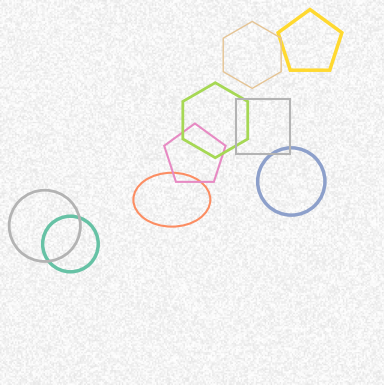[{"shape": "circle", "thickness": 2.5, "radius": 0.36, "center": [0.183, 0.366]}, {"shape": "oval", "thickness": 1.5, "radius": 0.5, "center": [0.446, 0.481]}, {"shape": "circle", "thickness": 2.5, "radius": 0.44, "center": [0.757, 0.529]}, {"shape": "pentagon", "thickness": 1.5, "radius": 0.42, "center": [0.506, 0.595]}, {"shape": "hexagon", "thickness": 2, "radius": 0.49, "center": [0.559, 0.688]}, {"shape": "pentagon", "thickness": 2.5, "radius": 0.44, "center": [0.805, 0.888]}, {"shape": "hexagon", "thickness": 1, "radius": 0.43, "center": [0.655, 0.857]}, {"shape": "circle", "thickness": 2, "radius": 0.46, "center": [0.116, 0.413]}, {"shape": "square", "thickness": 1.5, "radius": 0.35, "center": [0.683, 0.671]}]